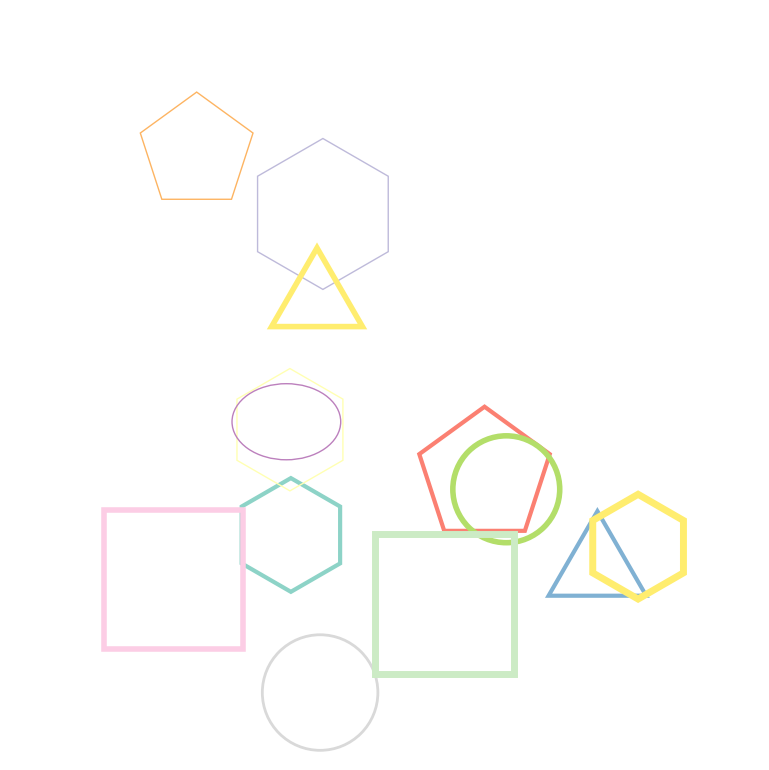[{"shape": "hexagon", "thickness": 1.5, "radius": 0.37, "center": [0.378, 0.305]}, {"shape": "hexagon", "thickness": 0.5, "radius": 0.4, "center": [0.377, 0.442]}, {"shape": "hexagon", "thickness": 0.5, "radius": 0.49, "center": [0.419, 0.722]}, {"shape": "pentagon", "thickness": 1.5, "radius": 0.45, "center": [0.629, 0.383]}, {"shape": "triangle", "thickness": 1.5, "radius": 0.37, "center": [0.776, 0.263]}, {"shape": "pentagon", "thickness": 0.5, "radius": 0.38, "center": [0.255, 0.803]}, {"shape": "circle", "thickness": 2, "radius": 0.35, "center": [0.658, 0.365]}, {"shape": "square", "thickness": 2, "radius": 0.45, "center": [0.226, 0.247]}, {"shape": "circle", "thickness": 1, "radius": 0.38, "center": [0.416, 0.101]}, {"shape": "oval", "thickness": 0.5, "radius": 0.35, "center": [0.372, 0.452]}, {"shape": "square", "thickness": 2.5, "radius": 0.45, "center": [0.577, 0.215]}, {"shape": "triangle", "thickness": 2, "radius": 0.34, "center": [0.412, 0.61]}, {"shape": "hexagon", "thickness": 2.5, "radius": 0.34, "center": [0.829, 0.29]}]